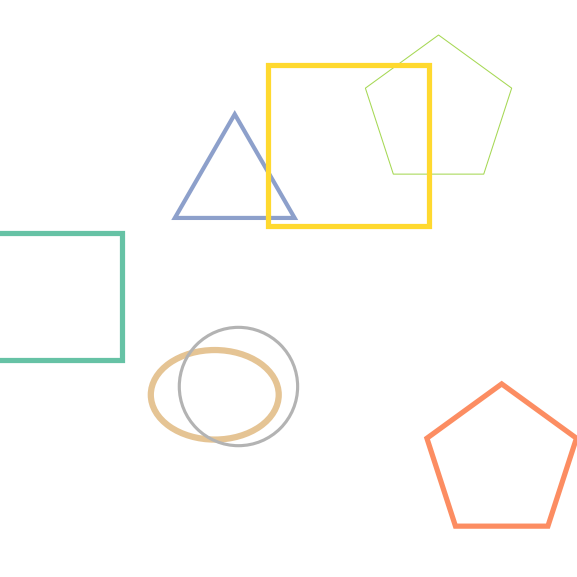[{"shape": "square", "thickness": 2.5, "radius": 0.55, "center": [0.1, 0.486]}, {"shape": "pentagon", "thickness": 2.5, "radius": 0.68, "center": [0.869, 0.198]}, {"shape": "triangle", "thickness": 2, "radius": 0.6, "center": [0.406, 0.682]}, {"shape": "pentagon", "thickness": 0.5, "radius": 0.67, "center": [0.759, 0.805]}, {"shape": "square", "thickness": 2.5, "radius": 0.7, "center": [0.604, 0.748]}, {"shape": "oval", "thickness": 3, "radius": 0.55, "center": [0.372, 0.315]}, {"shape": "circle", "thickness": 1.5, "radius": 0.51, "center": [0.413, 0.33]}]